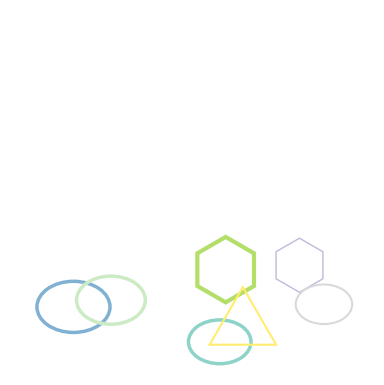[{"shape": "oval", "thickness": 2.5, "radius": 0.41, "center": [0.571, 0.112]}, {"shape": "hexagon", "thickness": 1, "radius": 0.35, "center": [0.778, 0.311]}, {"shape": "oval", "thickness": 2.5, "radius": 0.47, "center": [0.191, 0.203]}, {"shape": "hexagon", "thickness": 3, "radius": 0.42, "center": [0.586, 0.3]}, {"shape": "oval", "thickness": 1.5, "radius": 0.37, "center": [0.841, 0.21]}, {"shape": "oval", "thickness": 2.5, "radius": 0.45, "center": [0.288, 0.22]}, {"shape": "triangle", "thickness": 1.5, "radius": 0.5, "center": [0.631, 0.155]}]